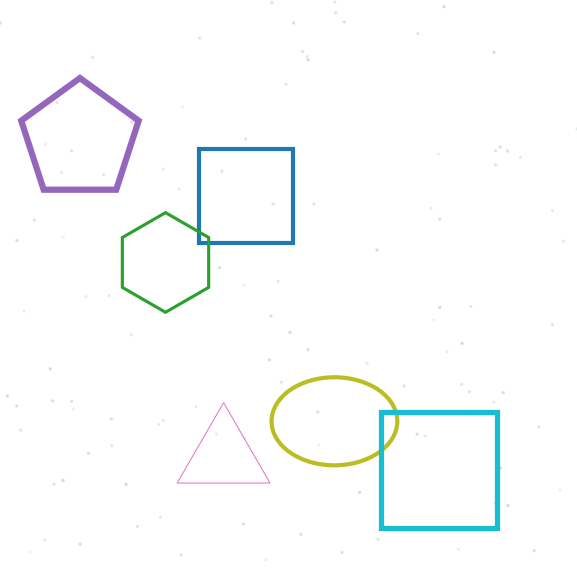[{"shape": "square", "thickness": 2, "radius": 0.41, "center": [0.426, 0.66]}, {"shape": "hexagon", "thickness": 1.5, "radius": 0.43, "center": [0.287, 0.545]}, {"shape": "pentagon", "thickness": 3, "radius": 0.53, "center": [0.138, 0.757]}, {"shape": "triangle", "thickness": 0.5, "radius": 0.46, "center": [0.387, 0.209]}, {"shape": "oval", "thickness": 2, "radius": 0.54, "center": [0.579, 0.27]}, {"shape": "square", "thickness": 2.5, "radius": 0.5, "center": [0.76, 0.185]}]